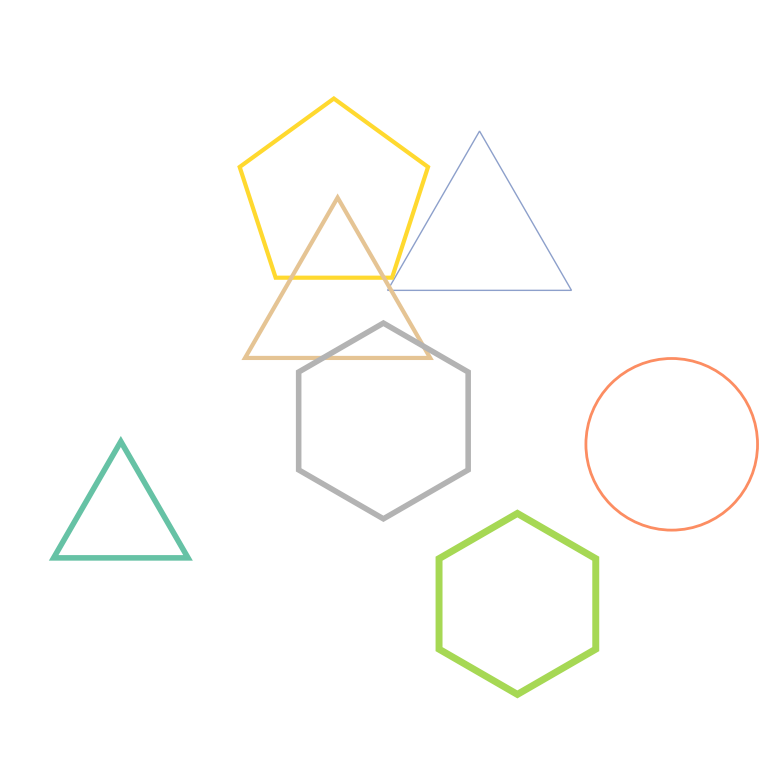[{"shape": "triangle", "thickness": 2, "radius": 0.5, "center": [0.157, 0.326]}, {"shape": "circle", "thickness": 1, "radius": 0.56, "center": [0.872, 0.423]}, {"shape": "triangle", "thickness": 0.5, "radius": 0.69, "center": [0.623, 0.692]}, {"shape": "hexagon", "thickness": 2.5, "radius": 0.59, "center": [0.672, 0.216]}, {"shape": "pentagon", "thickness": 1.5, "radius": 0.64, "center": [0.434, 0.743]}, {"shape": "triangle", "thickness": 1.5, "radius": 0.69, "center": [0.438, 0.605]}, {"shape": "hexagon", "thickness": 2, "radius": 0.64, "center": [0.498, 0.453]}]